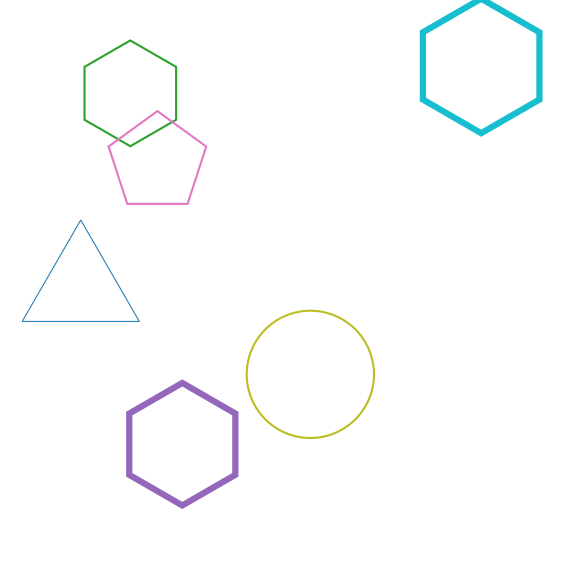[{"shape": "triangle", "thickness": 0.5, "radius": 0.59, "center": [0.14, 0.501]}, {"shape": "hexagon", "thickness": 1, "radius": 0.46, "center": [0.226, 0.838]}, {"shape": "hexagon", "thickness": 3, "radius": 0.53, "center": [0.316, 0.23]}, {"shape": "pentagon", "thickness": 1, "radius": 0.44, "center": [0.273, 0.718]}, {"shape": "circle", "thickness": 1, "radius": 0.55, "center": [0.537, 0.351]}, {"shape": "hexagon", "thickness": 3, "radius": 0.58, "center": [0.833, 0.885]}]